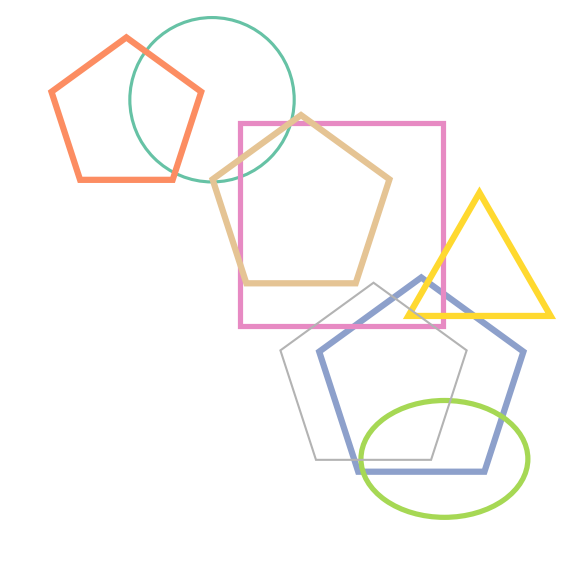[{"shape": "circle", "thickness": 1.5, "radius": 0.71, "center": [0.367, 0.826]}, {"shape": "pentagon", "thickness": 3, "radius": 0.68, "center": [0.219, 0.798]}, {"shape": "pentagon", "thickness": 3, "radius": 0.93, "center": [0.73, 0.333]}, {"shape": "square", "thickness": 2.5, "radius": 0.88, "center": [0.591, 0.61]}, {"shape": "oval", "thickness": 2.5, "radius": 0.72, "center": [0.77, 0.204]}, {"shape": "triangle", "thickness": 3, "radius": 0.71, "center": [0.83, 0.523]}, {"shape": "pentagon", "thickness": 3, "radius": 0.81, "center": [0.521, 0.639]}, {"shape": "pentagon", "thickness": 1, "radius": 0.85, "center": [0.647, 0.34]}]